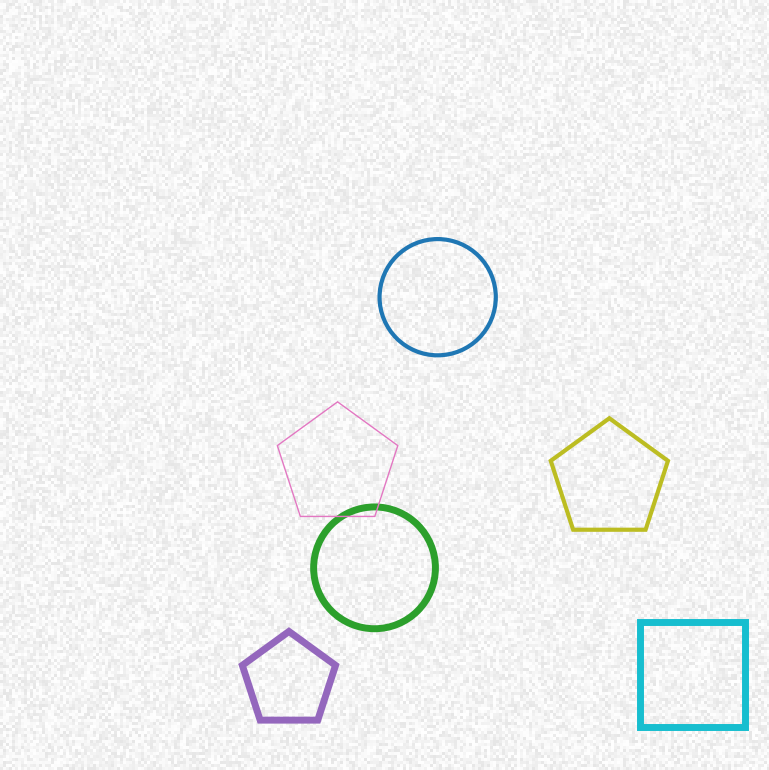[{"shape": "circle", "thickness": 1.5, "radius": 0.38, "center": [0.568, 0.614]}, {"shape": "circle", "thickness": 2.5, "radius": 0.4, "center": [0.486, 0.263]}, {"shape": "pentagon", "thickness": 2.5, "radius": 0.32, "center": [0.375, 0.116]}, {"shape": "pentagon", "thickness": 0.5, "radius": 0.41, "center": [0.438, 0.396]}, {"shape": "pentagon", "thickness": 1.5, "radius": 0.4, "center": [0.791, 0.377]}, {"shape": "square", "thickness": 2.5, "radius": 0.34, "center": [0.9, 0.124]}]